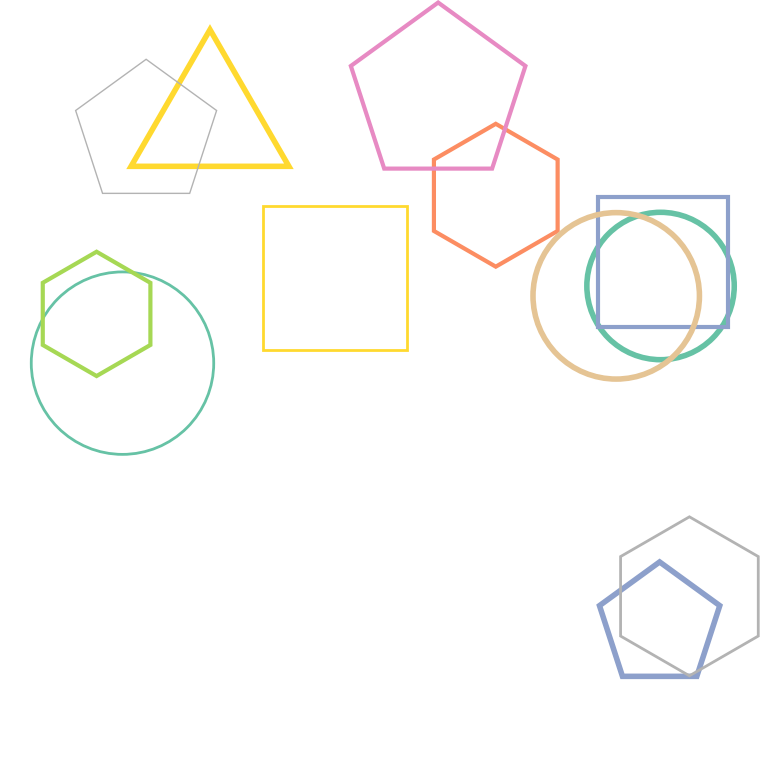[{"shape": "circle", "thickness": 1, "radius": 0.59, "center": [0.159, 0.528]}, {"shape": "circle", "thickness": 2, "radius": 0.48, "center": [0.858, 0.629]}, {"shape": "hexagon", "thickness": 1.5, "radius": 0.46, "center": [0.644, 0.746]}, {"shape": "square", "thickness": 1.5, "radius": 0.42, "center": [0.861, 0.659]}, {"shape": "pentagon", "thickness": 2, "radius": 0.41, "center": [0.857, 0.188]}, {"shape": "pentagon", "thickness": 1.5, "radius": 0.6, "center": [0.569, 0.877]}, {"shape": "hexagon", "thickness": 1.5, "radius": 0.4, "center": [0.125, 0.592]}, {"shape": "square", "thickness": 1, "radius": 0.47, "center": [0.435, 0.639]}, {"shape": "triangle", "thickness": 2, "radius": 0.59, "center": [0.273, 0.843]}, {"shape": "circle", "thickness": 2, "radius": 0.54, "center": [0.8, 0.616]}, {"shape": "pentagon", "thickness": 0.5, "radius": 0.48, "center": [0.19, 0.827]}, {"shape": "hexagon", "thickness": 1, "radius": 0.52, "center": [0.895, 0.226]}]